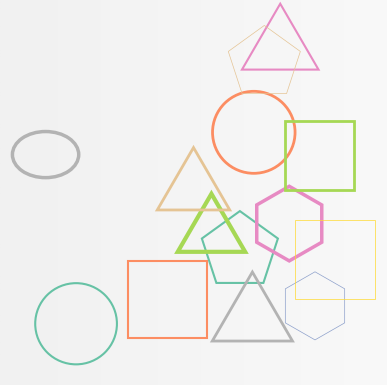[{"shape": "circle", "thickness": 1.5, "radius": 0.53, "center": [0.196, 0.159]}, {"shape": "pentagon", "thickness": 1.5, "radius": 0.52, "center": [0.619, 0.349]}, {"shape": "circle", "thickness": 2, "radius": 0.53, "center": [0.655, 0.656]}, {"shape": "square", "thickness": 1.5, "radius": 0.5, "center": [0.432, 0.222]}, {"shape": "hexagon", "thickness": 0.5, "radius": 0.44, "center": [0.813, 0.206]}, {"shape": "triangle", "thickness": 1.5, "radius": 0.57, "center": [0.723, 0.876]}, {"shape": "hexagon", "thickness": 2.5, "radius": 0.48, "center": [0.746, 0.419]}, {"shape": "triangle", "thickness": 3, "radius": 0.5, "center": [0.546, 0.396]}, {"shape": "square", "thickness": 2, "radius": 0.45, "center": [0.826, 0.596]}, {"shape": "square", "thickness": 0.5, "radius": 0.51, "center": [0.865, 0.327]}, {"shape": "triangle", "thickness": 2, "radius": 0.54, "center": [0.499, 0.509]}, {"shape": "pentagon", "thickness": 0.5, "radius": 0.49, "center": [0.682, 0.836]}, {"shape": "triangle", "thickness": 2, "radius": 0.6, "center": [0.651, 0.174]}, {"shape": "oval", "thickness": 2.5, "radius": 0.43, "center": [0.118, 0.598]}]